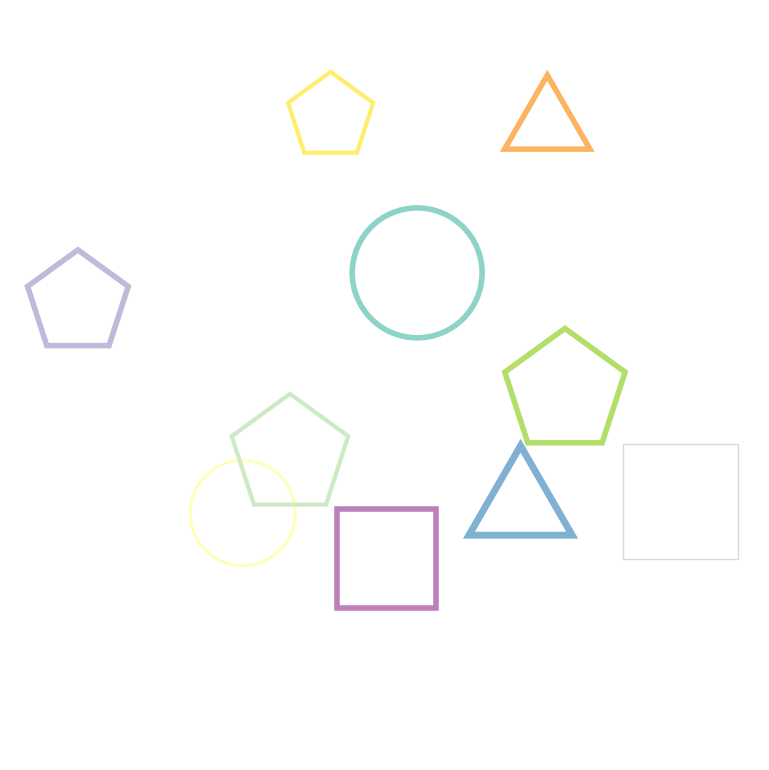[{"shape": "circle", "thickness": 2, "radius": 0.42, "center": [0.542, 0.646]}, {"shape": "circle", "thickness": 1, "radius": 0.34, "center": [0.315, 0.334]}, {"shape": "pentagon", "thickness": 2, "radius": 0.34, "center": [0.101, 0.607]}, {"shape": "triangle", "thickness": 2.5, "radius": 0.39, "center": [0.676, 0.344]}, {"shape": "triangle", "thickness": 2, "radius": 0.32, "center": [0.711, 0.838]}, {"shape": "pentagon", "thickness": 2, "radius": 0.41, "center": [0.734, 0.491]}, {"shape": "square", "thickness": 0.5, "radius": 0.37, "center": [0.883, 0.349]}, {"shape": "square", "thickness": 2, "radius": 0.32, "center": [0.502, 0.275]}, {"shape": "pentagon", "thickness": 1.5, "radius": 0.4, "center": [0.377, 0.409]}, {"shape": "pentagon", "thickness": 1.5, "radius": 0.29, "center": [0.429, 0.849]}]